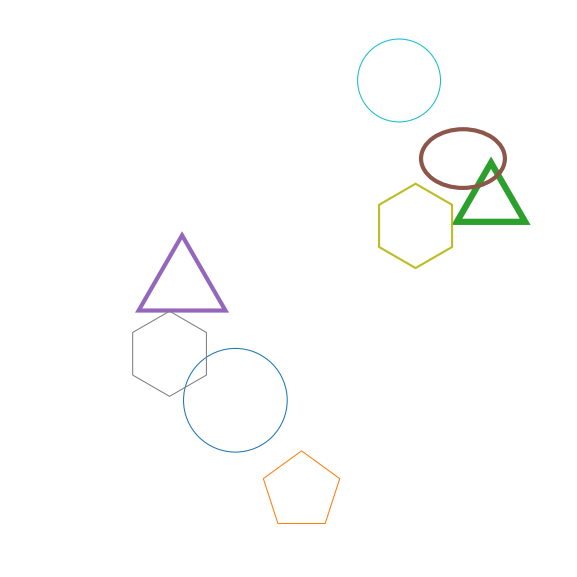[{"shape": "circle", "thickness": 0.5, "radius": 0.45, "center": [0.408, 0.306]}, {"shape": "pentagon", "thickness": 0.5, "radius": 0.35, "center": [0.522, 0.149]}, {"shape": "triangle", "thickness": 3, "radius": 0.34, "center": [0.85, 0.649]}, {"shape": "triangle", "thickness": 2, "radius": 0.43, "center": [0.315, 0.505]}, {"shape": "oval", "thickness": 2, "radius": 0.36, "center": [0.802, 0.725]}, {"shape": "hexagon", "thickness": 0.5, "radius": 0.37, "center": [0.294, 0.387]}, {"shape": "hexagon", "thickness": 1, "radius": 0.37, "center": [0.72, 0.608]}, {"shape": "circle", "thickness": 0.5, "radius": 0.36, "center": [0.691, 0.86]}]